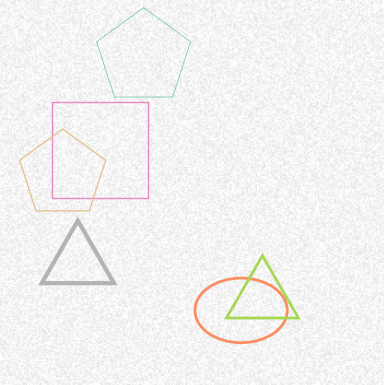[{"shape": "pentagon", "thickness": 0.5, "radius": 0.64, "center": [0.373, 0.852]}, {"shape": "oval", "thickness": 2, "radius": 0.6, "center": [0.626, 0.194]}, {"shape": "square", "thickness": 1, "radius": 0.63, "center": [0.26, 0.611]}, {"shape": "triangle", "thickness": 2, "radius": 0.54, "center": [0.682, 0.228]}, {"shape": "pentagon", "thickness": 1, "radius": 0.59, "center": [0.163, 0.547]}, {"shape": "triangle", "thickness": 3, "radius": 0.54, "center": [0.202, 0.319]}]